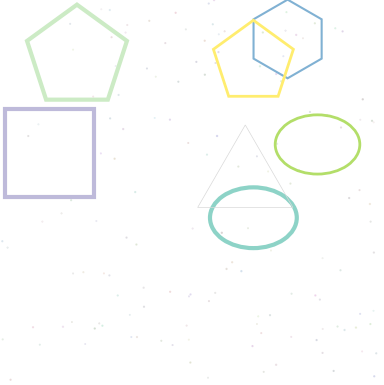[{"shape": "oval", "thickness": 3, "radius": 0.56, "center": [0.658, 0.434]}, {"shape": "square", "thickness": 3, "radius": 0.57, "center": [0.129, 0.602]}, {"shape": "hexagon", "thickness": 1.5, "radius": 0.51, "center": [0.747, 0.899]}, {"shape": "oval", "thickness": 2, "radius": 0.55, "center": [0.825, 0.625]}, {"shape": "triangle", "thickness": 0.5, "radius": 0.71, "center": [0.637, 0.533]}, {"shape": "pentagon", "thickness": 3, "radius": 0.68, "center": [0.2, 0.852]}, {"shape": "pentagon", "thickness": 2, "radius": 0.55, "center": [0.658, 0.838]}]